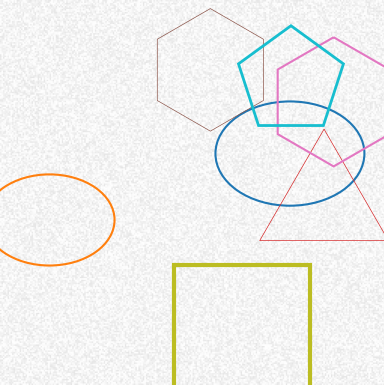[{"shape": "oval", "thickness": 1.5, "radius": 0.97, "center": [0.753, 0.601]}, {"shape": "oval", "thickness": 1.5, "radius": 0.85, "center": [0.128, 0.429]}, {"shape": "triangle", "thickness": 0.5, "radius": 0.97, "center": [0.842, 0.471]}, {"shape": "hexagon", "thickness": 0.5, "radius": 0.8, "center": [0.546, 0.819]}, {"shape": "hexagon", "thickness": 1.5, "radius": 0.84, "center": [0.867, 0.736]}, {"shape": "square", "thickness": 3, "radius": 0.89, "center": [0.629, 0.135]}, {"shape": "pentagon", "thickness": 2, "radius": 0.72, "center": [0.756, 0.79]}]